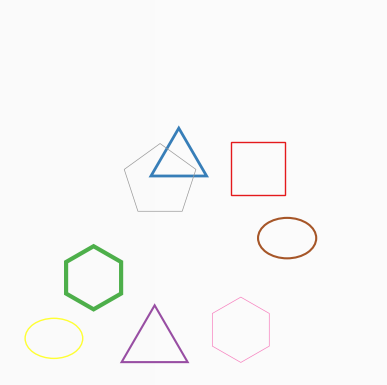[{"shape": "square", "thickness": 1, "radius": 0.35, "center": [0.666, 0.562]}, {"shape": "triangle", "thickness": 2, "radius": 0.41, "center": [0.461, 0.584]}, {"shape": "hexagon", "thickness": 3, "radius": 0.41, "center": [0.242, 0.279]}, {"shape": "triangle", "thickness": 1.5, "radius": 0.49, "center": [0.399, 0.109]}, {"shape": "oval", "thickness": 1, "radius": 0.37, "center": [0.139, 0.121]}, {"shape": "oval", "thickness": 1.5, "radius": 0.38, "center": [0.741, 0.382]}, {"shape": "hexagon", "thickness": 0.5, "radius": 0.42, "center": [0.621, 0.143]}, {"shape": "pentagon", "thickness": 0.5, "radius": 0.49, "center": [0.413, 0.53]}]